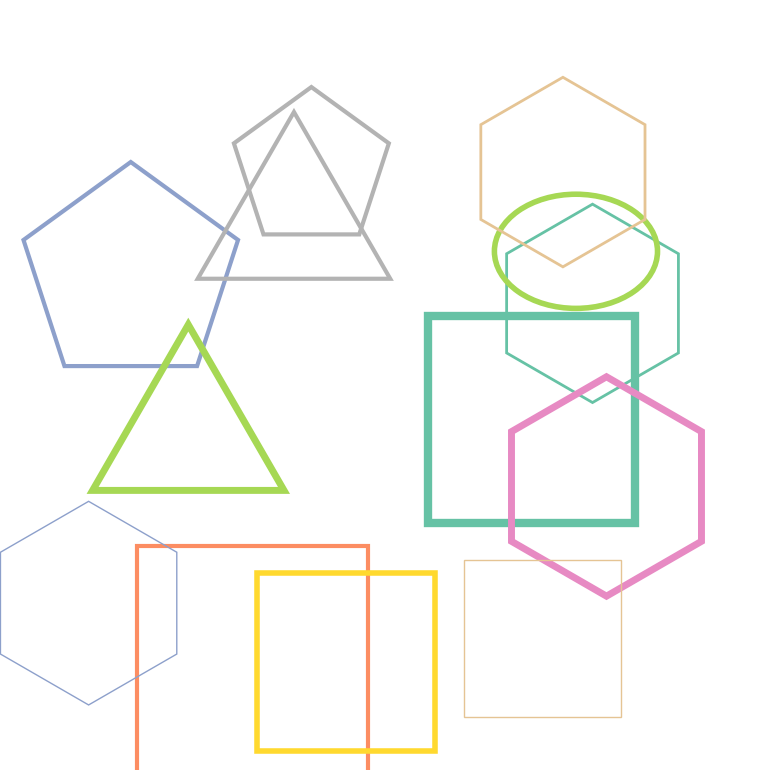[{"shape": "hexagon", "thickness": 1, "radius": 0.64, "center": [0.77, 0.606]}, {"shape": "square", "thickness": 3, "radius": 0.67, "center": [0.69, 0.455]}, {"shape": "square", "thickness": 1.5, "radius": 0.75, "center": [0.328, 0.142]}, {"shape": "hexagon", "thickness": 0.5, "radius": 0.66, "center": [0.115, 0.217]}, {"shape": "pentagon", "thickness": 1.5, "radius": 0.73, "center": [0.17, 0.643]}, {"shape": "hexagon", "thickness": 2.5, "radius": 0.71, "center": [0.788, 0.368]}, {"shape": "oval", "thickness": 2, "radius": 0.53, "center": [0.748, 0.674]}, {"shape": "triangle", "thickness": 2.5, "radius": 0.72, "center": [0.245, 0.435]}, {"shape": "square", "thickness": 2, "radius": 0.58, "center": [0.45, 0.14]}, {"shape": "hexagon", "thickness": 1, "radius": 0.62, "center": [0.731, 0.777]}, {"shape": "square", "thickness": 0.5, "radius": 0.51, "center": [0.704, 0.171]}, {"shape": "pentagon", "thickness": 1.5, "radius": 0.53, "center": [0.404, 0.781]}, {"shape": "triangle", "thickness": 1.5, "radius": 0.72, "center": [0.382, 0.71]}]